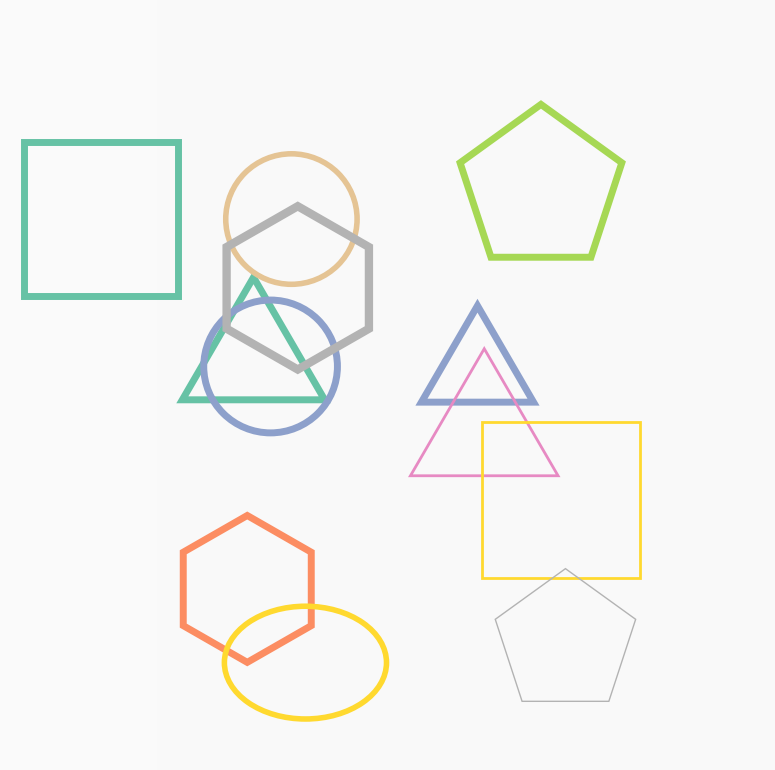[{"shape": "triangle", "thickness": 2.5, "radius": 0.53, "center": [0.327, 0.534]}, {"shape": "square", "thickness": 2.5, "radius": 0.5, "center": [0.13, 0.716]}, {"shape": "hexagon", "thickness": 2.5, "radius": 0.48, "center": [0.319, 0.235]}, {"shape": "circle", "thickness": 2.5, "radius": 0.43, "center": [0.349, 0.524]}, {"shape": "triangle", "thickness": 2.5, "radius": 0.42, "center": [0.616, 0.519]}, {"shape": "triangle", "thickness": 1, "radius": 0.55, "center": [0.625, 0.437]}, {"shape": "pentagon", "thickness": 2.5, "radius": 0.55, "center": [0.698, 0.755]}, {"shape": "square", "thickness": 1, "radius": 0.51, "center": [0.724, 0.351]}, {"shape": "oval", "thickness": 2, "radius": 0.52, "center": [0.394, 0.139]}, {"shape": "circle", "thickness": 2, "radius": 0.42, "center": [0.376, 0.716]}, {"shape": "hexagon", "thickness": 3, "radius": 0.53, "center": [0.384, 0.626]}, {"shape": "pentagon", "thickness": 0.5, "radius": 0.48, "center": [0.73, 0.166]}]